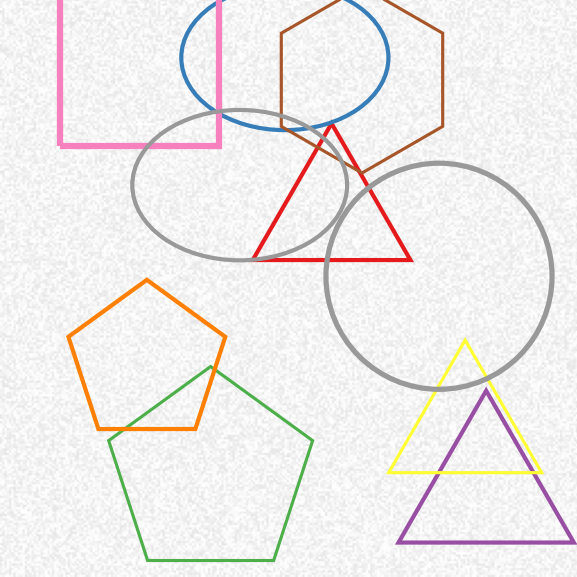[{"shape": "triangle", "thickness": 2, "radius": 0.79, "center": [0.574, 0.628]}, {"shape": "oval", "thickness": 2, "radius": 0.9, "center": [0.493, 0.899]}, {"shape": "pentagon", "thickness": 1.5, "radius": 0.93, "center": [0.365, 0.179]}, {"shape": "triangle", "thickness": 2, "radius": 0.88, "center": [0.842, 0.147]}, {"shape": "pentagon", "thickness": 2, "radius": 0.71, "center": [0.254, 0.372]}, {"shape": "triangle", "thickness": 1.5, "radius": 0.76, "center": [0.805, 0.257]}, {"shape": "hexagon", "thickness": 1.5, "radius": 0.81, "center": [0.627, 0.861]}, {"shape": "square", "thickness": 3, "radius": 0.69, "center": [0.241, 0.885]}, {"shape": "oval", "thickness": 2, "radius": 0.93, "center": [0.415, 0.679]}, {"shape": "circle", "thickness": 2.5, "radius": 0.98, "center": [0.76, 0.521]}]